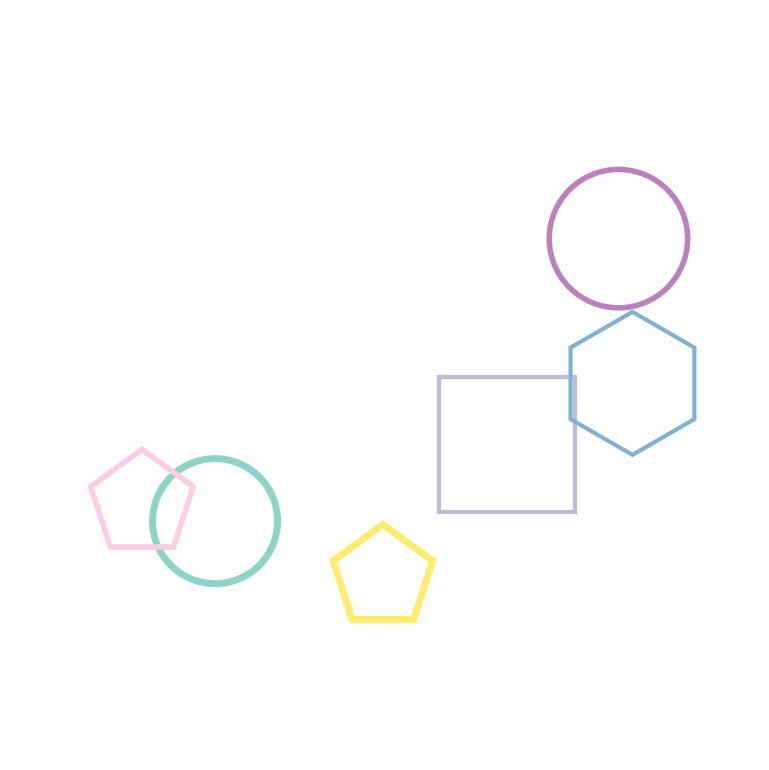[{"shape": "circle", "thickness": 2.5, "radius": 0.41, "center": [0.279, 0.323]}, {"shape": "square", "thickness": 1.5, "radius": 0.44, "center": [0.659, 0.423]}, {"shape": "hexagon", "thickness": 1.5, "radius": 0.46, "center": [0.821, 0.502]}, {"shape": "pentagon", "thickness": 2, "radius": 0.35, "center": [0.184, 0.346]}, {"shape": "circle", "thickness": 2, "radius": 0.45, "center": [0.803, 0.69]}, {"shape": "pentagon", "thickness": 2.5, "radius": 0.34, "center": [0.497, 0.251]}]